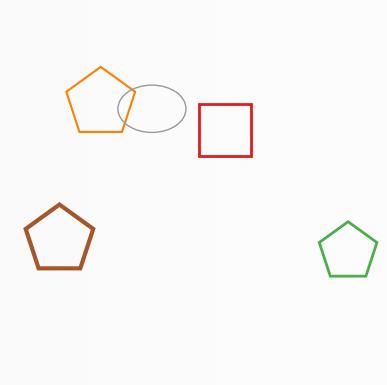[{"shape": "square", "thickness": 2, "radius": 0.33, "center": [0.581, 0.662]}, {"shape": "pentagon", "thickness": 2, "radius": 0.39, "center": [0.898, 0.346]}, {"shape": "pentagon", "thickness": 1.5, "radius": 0.47, "center": [0.26, 0.733]}, {"shape": "pentagon", "thickness": 3, "radius": 0.46, "center": [0.153, 0.377]}, {"shape": "oval", "thickness": 1, "radius": 0.44, "center": [0.392, 0.717]}]